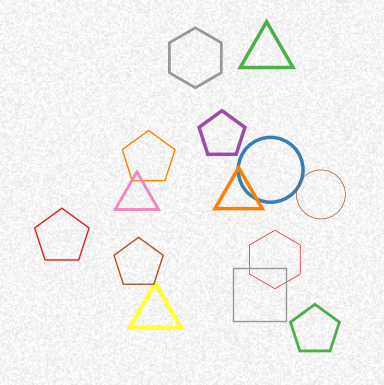[{"shape": "pentagon", "thickness": 1, "radius": 0.37, "center": [0.161, 0.385]}, {"shape": "hexagon", "thickness": 0.5, "radius": 0.38, "center": [0.714, 0.326]}, {"shape": "circle", "thickness": 2.5, "radius": 0.42, "center": [0.703, 0.559]}, {"shape": "triangle", "thickness": 2.5, "radius": 0.4, "center": [0.692, 0.864]}, {"shape": "pentagon", "thickness": 2, "radius": 0.33, "center": [0.818, 0.143]}, {"shape": "pentagon", "thickness": 2.5, "radius": 0.31, "center": [0.577, 0.65]}, {"shape": "triangle", "thickness": 2.5, "radius": 0.35, "center": [0.62, 0.494]}, {"shape": "pentagon", "thickness": 1, "radius": 0.36, "center": [0.386, 0.589]}, {"shape": "triangle", "thickness": 3, "radius": 0.39, "center": [0.403, 0.187]}, {"shape": "circle", "thickness": 0.5, "radius": 0.32, "center": [0.833, 0.495]}, {"shape": "pentagon", "thickness": 1, "radius": 0.34, "center": [0.36, 0.316]}, {"shape": "triangle", "thickness": 2, "radius": 0.33, "center": [0.356, 0.488]}, {"shape": "square", "thickness": 1, "radius": 0.34, "center": [0.673, 0.236]}, {"shape": "hexagon", "thickness": 2, "radius": 0.39, "center": [0.507, 0.85]}]